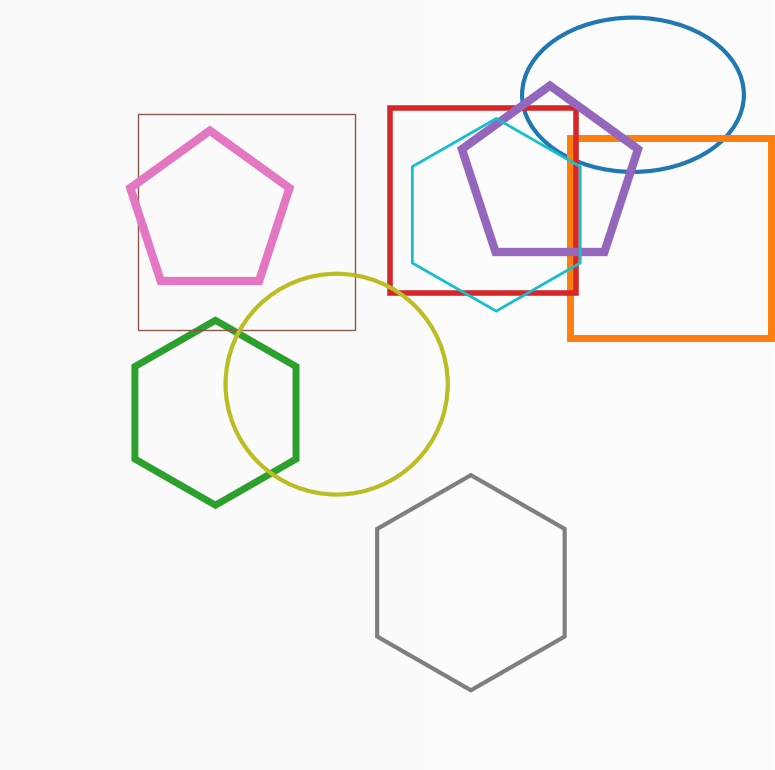[{"shape": "oval", "thickness": 1.5, "radius": 0.72, "center": [0.817, 0.877]}, {"shape": "square", "thickness": 2.5, "radius": 0.65, "center": [0.865, 0.69]}, {"shape": "hexagon", "thickness": 2.5, "radius": 0.6, "center": [0.278, 0.464]}, {"shape": "square", "thickness": 2, "radius": 0.6, "center": [0.623, 0.74]}, {"shape": "pentagon", "thickness": 3, "radius": 0.6, "center": [0.71, 0.769]}, {"shape": "square", "thickness": 0.5, "radius": 0.7, "center": [0.318, 0.712]}, {"shape": "pentagon", "thickness": 3, "radius": 0.54, "center": [0.271, 0.722]}, {"shape": "hexagon", "thickness": 1.5, "radius": 0.7, "center": [0.608, 0.243]}, {"shape": "circle", "thickness": 1.5, "radius": 0.72, "center": [0.434, 0.501]}, {"shape": "hexagon", "thickness": 1, "radius": 0.63, "center": [0.64, 0.721]}]